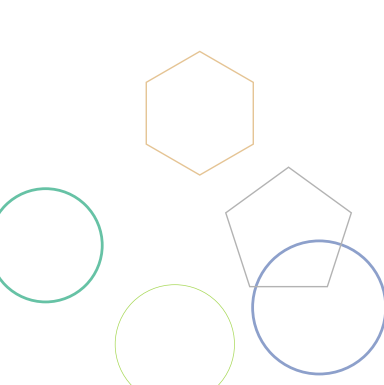[{"shape": "circle", "thickness": 2, "radius": 0.74, "center": [0.118, 0.363]}, {"shape": "circle", "thickness": 2, "radius": 0.86, "center": [0.829, 0.201]}, {"shape": "circle", "thickness": 0.5, "radius": 0.77, "center": [0.454, 0.106]}, {"shape": "hexagon", "thickness": 1, "radius": 0.8, "center": [0.519, 0.706]}, {"shape": "pentagon", "thickness": 1, "radius": 0.86, "center": [0.749, 0.394]}]